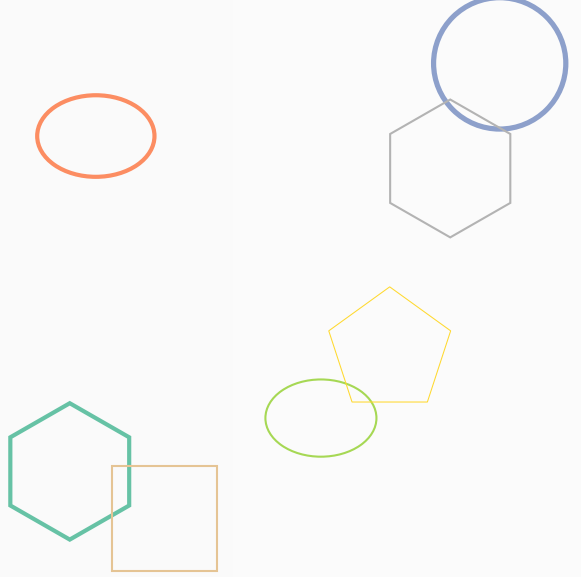[{"shape": "hexagon", "thickness": 2, "radius": 0.59, "center": [0.12, 0.183]}, {"shape": "oval", "thickness": 2, "radius": 0.5, "center": [0.165, 0.764]}, {"shape": "circle", "thickness": 2.5, "radius": 0.57, "center": [0.86, 0.889]}, {"shape": "oval", "thickness": 1, "radius": 0.48, "center": [0.552, 0.275]}, {"shape": "pentagon", "thickness": 0.5, "radius": 0.55, "center": [0.67, 0.392]}, {"shape": "square", "thickness": 1, "radius": 0.45, "center": [0.283, 0.102]}, {"shape": "hexagon", "thickness": 1, "radius": 0.6, "center": [0.775, 0.707]}]